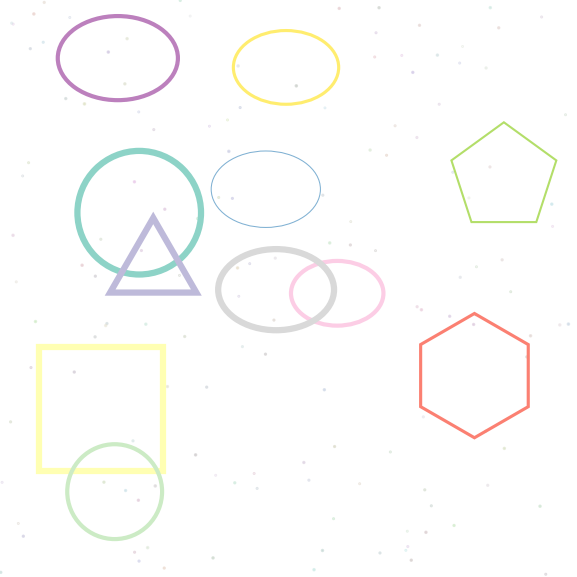[{"shape": "circle", "thickness": 3, "radius": 0.54, "center": [0.241, 0.631]}, {"shape": "square", "thickness": 3, "radius": 0.54, "center": [0.175, 0.29]}, {"shape": "triangle", "thickness": 3, "radius": 0.43, "center": [0.265, 0.536]}, {"shape": "hexagon", "thickness": 1.5, "radius": 0.54, "center": [0.822, 0.349]}, {"shape": "oval", "thickness": 0.5, "radius": 0.47, "center": [0.46, 0.671]}, {"shape": "pentagon", "thickness": 1, "radius": 0.48, "center": [0.873, 0.692]}, {"shape": "oval", "thickness": 2, "radius": 0.4, "center": [0.584, 0.491]}, {"shape": "oval", "thickness": 3, "radius": 0.5, "center": [0.478, 0.498]}, {"shape": "oval", "thickness": 2, "radius": 0.52, "center": [0.204, 0.898]}, {"shape": "circle", "thickness": 2, "radius": 0.41, "center": [0.199, 0.148]}, {"shape": "oval", "thickness": 1.5, "radius": 0.46, "center": [0.495, 0.882]}]